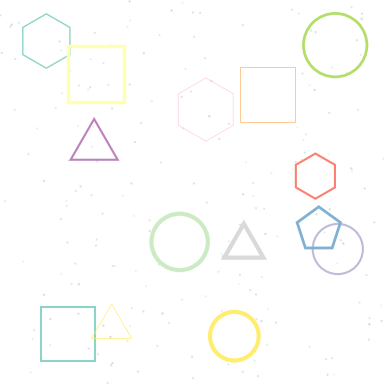[{"shape": "square", "thickness": 1.5, "radius": 0.35, "center": [0.176, 0.132]}, {"shape": "hexagon", "thickness": 1, "radius": 0.35, "center": [0.12, 0.893]}, {"shape": "square", "thickness": 2.5, "radius": 0.37, "center": [0.249, 0.807]}, {"shape": "circle", "thickness": 1.5, "radius": 0.33, "center": [0.877, 0.353]}, {"shape": "hexagon", "thickness": 1.5, "radius": 0.29, "center": [0.819, 0.543]}, {"shape": "pentagon", "thickness": 2, "radius": 0.3, "center": [0.828, 0.404]}, {"shape": "square", "thickness": 0.5, "radius": 0.36, "center": [0.695, 0.755]}, {"shape": "circle", "thickness": 2, "radius": 0.41, "center": [0.871, 0.883]}, {"shape": "hexagon", "thickness": 0.5, "radius": 0.41, "center": [0.535, 0.715]}, {"shape": "triangle", "thickness": 3, "radius": 0.29, "center": [0.633, 0.36]}, {"shape": "triangle", "thickness": 1.5, "radius": 0.35, "center": [0.245, 0.62]}, {"shape": "circle", "thickness": 3, "radius": 0.37, "center": [0.467, 0.372]}, {"shape": "circle", "thickness": 3, "radius": 0.32, "center": [0.609, 0.127]}, {"shape": "triangle", "thickness": 0.5, "radius": 0.3, "center": [0.29, 0.151]}]